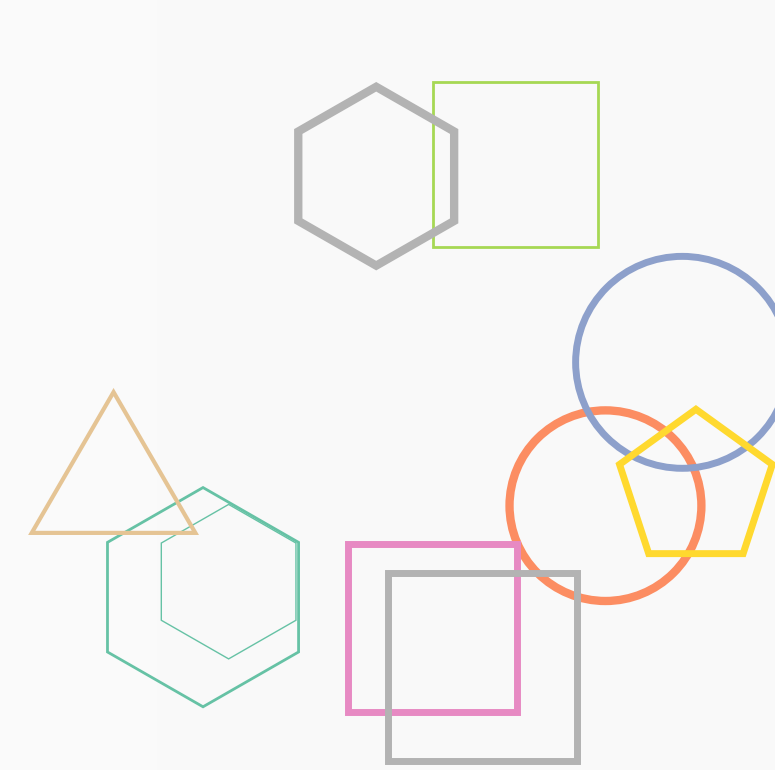[{"shape": "hexagon", "thickness": 0.5, "radius": 0.5, "center": [0.295, 0.245]}, {"shape": "hexagon", "thickness": 1, "radius": 0.71, "center": [0.262, 0.224]}, {"shape": "circle", "thickness": 3, "radius": 0.62, "center": [0.781, 0.343]}, {"shape": "circle", "thickness": 2.5, "radius": 0.69, "center": [0.88, 0.529]}, {"shape": "square", "thickness": 2.5, "radius": 0.54, "center": [0.558, 0.185]}, {"shape": "square", "thickness": 1, "radius": 0.53, "center": [0.665, 0.787]}, {"shape": "pentagon", "thickness": 2.5, "radius": 0.52, "center": [0.898, 0.365]}, {"shape": "triangle", "thickness": 1.5, "radius": 0.61, "center": [0.147, 0.369]}, {"shape": "square", "thickness": 2.5, "radius": 0.61, "center": [0.623, 0.134]}, {"shape": "hexagon", "thickness": 3, "radius": 0.58, "center": [0.485, 0.771]}]